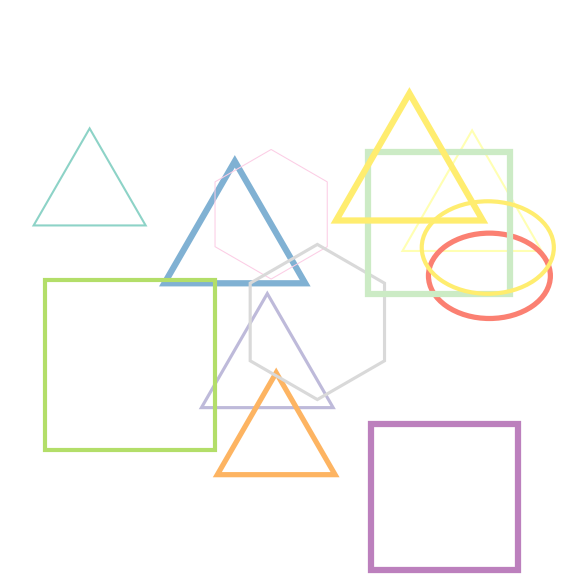[{"shape": "triangle", "thickness": 1, "radius": 0.56, "center": [0.155, 0.665]}, {"shape": "triangle", "thickness": 1, "radius": 0.7, "center": [0.817, 0.634]}, {"shape": "triangle", "thickness": 1.5, "radius": 0.66, "center": [0.463, 0.359]}, {"shape": "oval", "thickness": 2.5, "radius": 0.53, "center": [0.847, 0.522]}, {"shape": "triangle", "thickness": 3, "radius": 0.7, "center": [0.407, 0.579]}, {"shape": "triangle", "thickness": 2.5, "radius": 0.59, "center": [0.478, 0.236]}, {"shape": "square", "thickness": 2, "radius": 0.74, "center": [0.225, 0.367]}, {"shape": "hexagon", "thickness": 0.5, "radius": 0.56, "center": [0.47, 0.628]}, {"shape": "hexagon", "thickness": 1.5, "radius": 0.67, "center": [0.55, 0.442]}, {"shape": "square", "thickness": 3, "radius": 0.63, "center": [0.77, 0.138]}, {"shape": "square", "thickness": 3, "radius": 0.61, "center": [0.76, 0.613]}, {"shape": "oval", "thickness": 2, "radius": 0.57, "center": [0.845, 0.571]}, {"shape": "triangle", "thickness": 3, "radius": 0.73, "center": [0.709, 0.691]}]